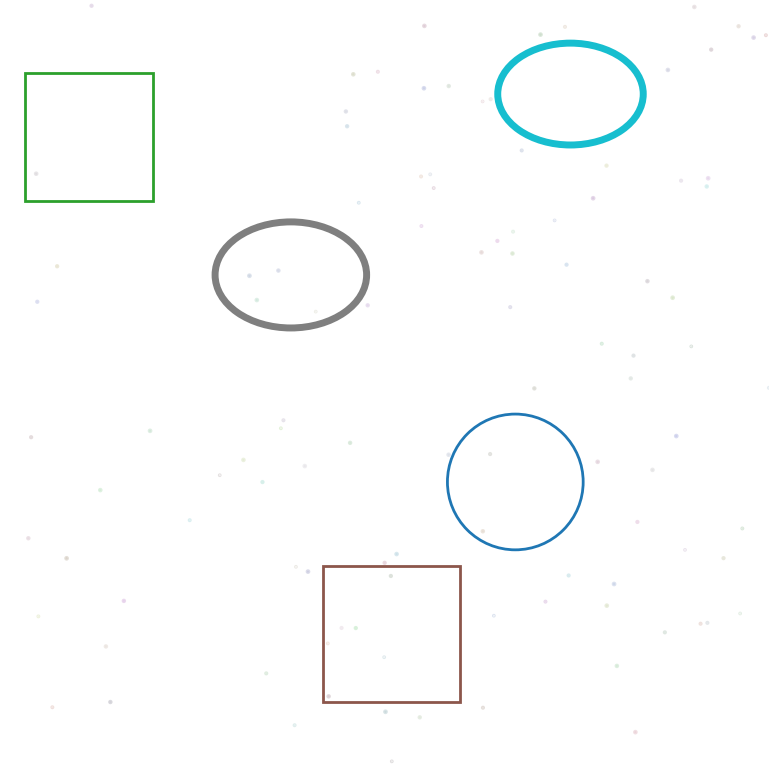[{"shape": "circle", "thickness": 1, "radius": 0.44, "center": [0.669, 0.374]}, {"shape": "square", "thickness": 1, "radius": 0.41, "center": [0.115, 0.822]}, {"shape": "square", "thickness": 1, "radius": 0.44, "center": [0.508, 0.176]}, {"shape": "oval", "thickness": 2.5, "radius": 0.49, "center": [0.378, 0.643]}, {"shape": "oval", "thickness": 2.5, "radius": 0.47, "center": [0.741, 0.878]}]